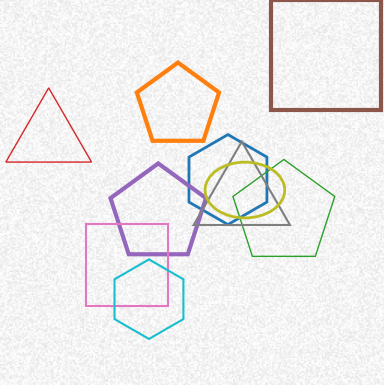[{"shape": "hexagon", "thickness": 2, "radius": 0.58, "center": [0.592, 0.534]}, {"shape": "pentagon", "thickness": 3, "radius": 0.56, "center": [0.462, 0.725]}, {"shape": "pentagon", "thickness": 1, "radius": 0.7, "center": [0.737, 0.447]}, {"shape": "triangle", "thickness": 1, "radius": 0.64, "center": [0.127, 0.643]}, {"shape": "pentagon", "thickness": 3, "radius": 0.65, "center": [0.411, 0.445]}, {"shape": "square", "thickness": 3, "radius": 0.72, "center": [0.848, 0.857]}, {"shape": "square", "thickness": 1.5, "radius": 0.53, "center": [0.329, 0.312]}, {"shape": "triangle", "thickness": 1.5, "radius": 0.72, "center": [0.628, 0.488]}, {"shape": "oval", "thickness": 2, "radius": 0.52, "center": [0.636, 0.506]}, {"shape": "hexagon", "thickness": 1.5, "radius": 0.52, "center": [0.387, 0.223]}]